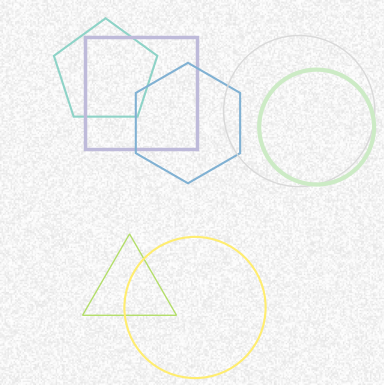[{"shape": "pentagon", "thickness": 1.5, "radius": 0.71, "center": [0.274, 0.811]}, {"shape": "square", "thickness": 2.5, "radius": 0.72, "center": [0.367, 0.759]}, {"shape": "hexagon", "thickness": 1.5, "radius": 0.78, "center": [0.488, 0.68]}, {"shape": "triangle", "thickness": 1, "radius": 0.7, "center": [0.336, 0.252]}, {"shape": "circle", "thickness": 1, "radius": 0.98, "center": [0.777, 0.712]}, {"shape": "circle", "thickness": 3, "radius": 0.75, "center": [0.822, 0.67]}, {"shape": "circle", "thickness": 1.5, "radius": 0.92, "center": [0.507, 0.201]}]